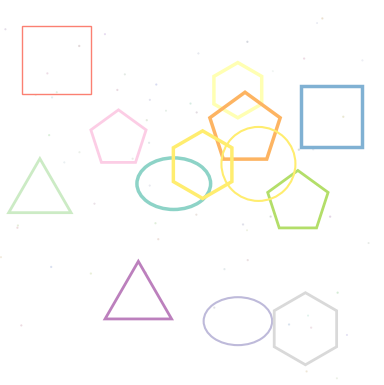[{"shape": "oval", "thickness": 2.5, "radius": 0.48, "center": [0.451, 0.523]}, {"shape": "hexagon", "thickness": 2.5, "radius": 0.36, "center": [0.618, 0.766]}, {"shape": "oval", "thickness": 1.5, "radius": 0.44, "center": [0.618, 0.166]}, {"shape": "square", "thickness": 1, "radius": 0.44, "center": [0.147, 0.844]}, {"shape": "square", "thickness": 2.5, "radius": 0.4, "center": [0.861, 0.697]}, {"shape": "pentagon", "thickness": 2.5, "radius": 0.48, "center": [0.636, 0.664]}, {"shape": "pentagon", "thickness": 2, "radius": 0.41, "center": [0.774, 0.475]}, {"shape": "pentagon", "thickness": 2, "radius": 0.38, "center": [0.308, 0.639]}, {"shape": "hexagon", "thickness": 2, "radius": 0.47, "center": [0.793, 0.146]}, {"shape": "triangle", "thickness": 2, "radius": 0.5, "center": [0.359, 0.221]}, {"shape": "triangle", "thickness": 2, "radius": 0.47, "center": [0.104, 0.494]}, {"shape": "hexagon", "thickness": 2.5, "radius": 0.44, "center": [0.526, 0.572]}, {"shape": "circle", "thickness": 1.5, "radius": 0.48, "center": [0.671, 0.574]}]